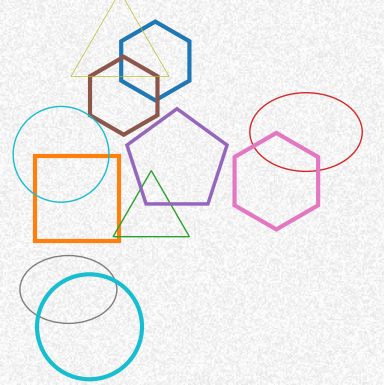[{"shape": "hexagon", "thickness": 3, "radius": 0.51, "center": [0.403, 0.842]}, {"shape": "square", "thickness": 3, "radius": 0.55, "center": [0.2, 0.484]}, {"shape": "triangle", "thickness": 1, "radius": 0.57, "center": [0.393, 0.442]}, {"shape": "oval", "thickness": 1, "radius": 0.73, "center": [0.795, 0.657]}, {"shape": "pentagon", "thickness": 2.5, "radius": 0.68, "center": [0.46, 0.581]}, {"shape": "hexagon", "thickness": 3, "radius": 0.51, "center": [0.321, 0.751]}, {"shape": "hexagon", "thickness": 3, "radius": 0.63, "center": [0.718, 0.529]}, {"shape": "oval", "thickness": 1, "radius": 0.63, "center": [0.178, 0.248]}, {"shape": "triangle", "thickness": 0.5, "radius": 0.74, "center": [0.312, 0.875]}, {"shape": "circle", "thickness": 3, "radius": 0.68, "center": [0.233, 0.151]}, {"shape": "circle", "thickness": 1, "radius": 0.62, "center": [0.159, 0.599]}]